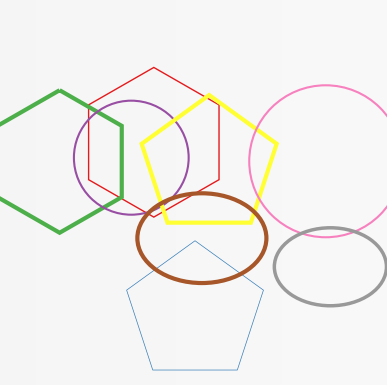[{"shape": "hexagon", "thickness": 1, "radius": 0.97, "center": [0.397, 0.63]}, {"shape": "pentagon", "thickness": 0.5, "radius": 0.93, "center": [0.503, 0.189]}, {"shape": "hexagon", "thickness": 3, "radius": 0.93, "center": [0.154, 0.581]}, {"shape": "circle", "thickness": 1.5, "radius": 0.74, "center": [0.339, 0.59]}, {"shape": "pentagon", "thickness": 3, "radius": 0.92, "center": [0.54, 0.57]}, {"shape": "oval", "thickness": 3, "radius": 0.83, "center": [0.521, 0.381]}, {"shape": "circle", "thickness": 1.5, "radius": 0.99, "center": [0.841, 0.581]}, {"shape": "oval", "thickness": 2.5, "radius": 0.72, "center": [0.853, 0.307]}]